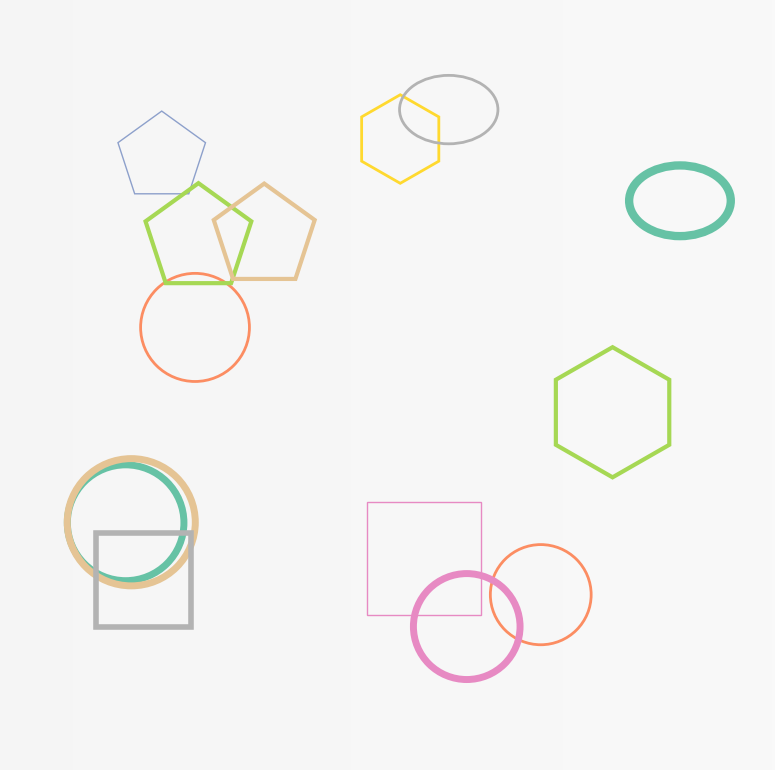[{"shape": "oval", "thickness": 3, "radius": 0.33, "center": [0.877, 0.739]}, {"shape": "circle", "thickness": 2.5, "radius": 0.38, "center": [0.162, 0.321]}, {"shape": "circle", "thickness": 1, "radius": 0.35, "center": [0.252, 0.575]}, {"shape": "circle", "thickness": 1, "radius": 0.33, "center": [0.698, 0.228]}, {"shape": "pentagon", "thickness": 0.5, "radius": 0.3, "center": [0.209, 0.796]}, {"shape": "square", "thickness": 0.5, "radius": 0.37, "center": [0.547, 0.274]}, {"shape": "circle", "thickness": 2.5, "radius": 0.34, "center": [0.602, 0.186]}, {"shape": "pentagon", "thickness": 1.5, "radius": 0.36, "center": [0.256, 0.69]}, {"shape": "hexagon", "thickness": 1.5, "radius": 0.42, "center": [0.79, 0.465]}, {"shape": "hexagon", "thickness": 1, "radius": 0.29, "center": [0.516, 0.819]}, {"shape": "circle", "thickness": 2.5, "radius": 0.41, "center": [0.169, 0.322]}, {"shape": "pentagon", "thickness": 1.5, "radius": 0.34, "center": [0.341, 0.693]}, {"shape": "oval", "thickness": 1, "radius": 0.32, "center": [0.579, 0.858]}, {"shape": "square", "thickness": 2, "radius": 0.31, "center": [0.185, 0.247]}]